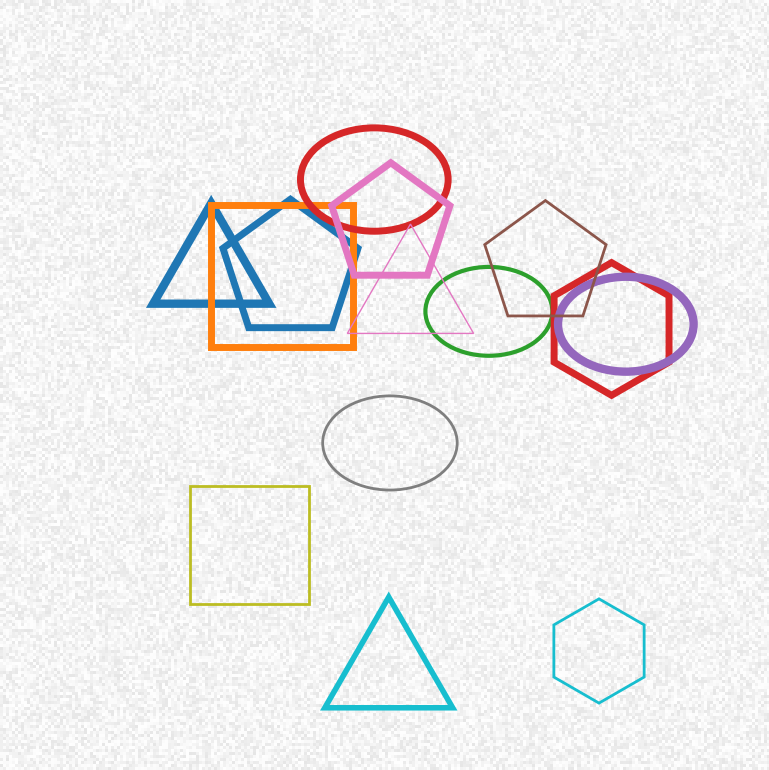[{"shape": "pentagon", "thickness": 2.5, "radius": 0.46, "center": [0.377, 0.649]}, {"shape": "triangle", "thickness": 3, "radius": 0.44, "center": [0.274, 0.649]}, {"shape": "square", "thickness": 2.5, "radius": 0.46, "center": [0.366, 0.641]}, {"shape": "oval", "thickness": 1.5, "radius": 0.41, "center": [0.635, 0.596]}, {"shape": "hexagon", "thickness": 2.5, "radius": 0.43, "center": [0.794, 0.573]}, {"shape": "oval", "thickness": 2.5, "radius": 0.48, "center": [0.486, 0.767]}, {"shape": "oval", "thickness": 3, "radius": 0.44, "center": [0.813, 0.579]}, {"shape": "pentagon", "thickness": 1, "radius": 0.41, "center": [0.708, 0.657]}, {"shape": "triangle", "thickness": 0.5, "radius": 0.47, "center": [0.533, 0.614]}, {"shape": "pentagon", "thickness": 2.5, "radius": 0.4, "center": [0.508, 0.708]}, {"shape": "oval", "thickness": 1, "radius": 0.44, "center": [0.506, 0.425]}, {"shape": "square", "thickness": 1, "radius": 0.38, "center": [0.324, 0.292]}, {"shape": "triangle", "thickness": 2, "radius": 0.48, "center": [0.505, 0.129]}, {"shape": "hexagon", "thickness": 1, "radius": 0.34, "center": [0.778, 0.155]}]